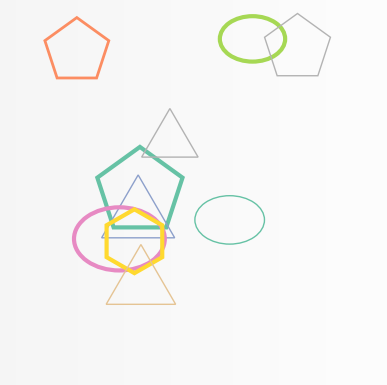[{"shape": "oval", "thickness": 1, "radius": 0.45, "center": [0.593, 0.429]}, {"shape": "pentagon", "thickness": 3, "radius": 0.58, "center": [0.361, 0.503]}, {"shape": "pentagon", "thickness": 2, "radius": 0.43, "center": [0.198, 0.868]}, {"shape": "triangle", "thickness": 1, "radius": 0.54, "center": [0.357, 0.437]}, {"shape": "oval", "thickness": 3, "radius": 0.59, "center": [0.308, 0.38]}, {"shape": "oval", "thickness": 3, "radius": 0.42, "center": [0.652, 0.899]}, {"shape": "hexagon", "thickness": 3, "radius": 0.41, "center": [0.347, 0.373]}, {"shape": "triangle", "thickness": 1, "radius": 0.52, "center": [0.364, 0.261]}, {"shape": "triangle", "thickness": 1, "radius": 0.42, "center": [0.438, 0.634]}, {"shape": "pentagon", "thickness": 1, "radius": 0.45, "center": [0.768, 0.876]}]